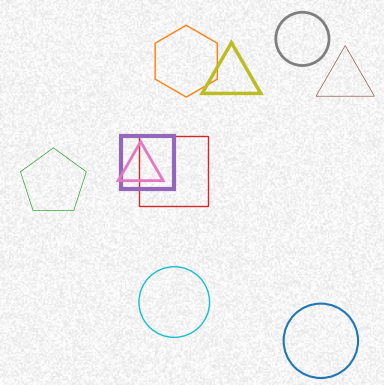[{"shape": "circle", "thickness": 1.5, "radius": 0.48, "center": [0.833, 0.115]}, {"shape": "hexagon", "thickness": 1, "radius": 0.47, "center": [0.484, 0.841]}, {"shape": "pentagon", "thickness": 0.5, "radius": 0.45, "center": [0.139, 0.526]}, {"shape": "square", "thickness": 1, "radius": 0.45, "center": [0.45, 0.556]}, {"shape": "square", "thickness": 3, "radius": 0.35, "center": [0.382, 0.579]}, {"shape": "triangle", "thickness": 0.5, "radius": 0.44, "center": [0.897, 0.794]}, {"shape": "triangle", "thickness": 2, "radius": 0.34, "center": [0.365, 0.564]}, {"shape": "circle", "thickness": 2, "radius": 0.35, "center": [0.785, 0.899]}, {"shape": "triangle", "thickness": 2.5, "radius": 0.44, "center": [0.601, 0.801]}, {"shape": "circle", "thickness": 1, "radius": 0.46, "center": [0.453, 0.215]}]